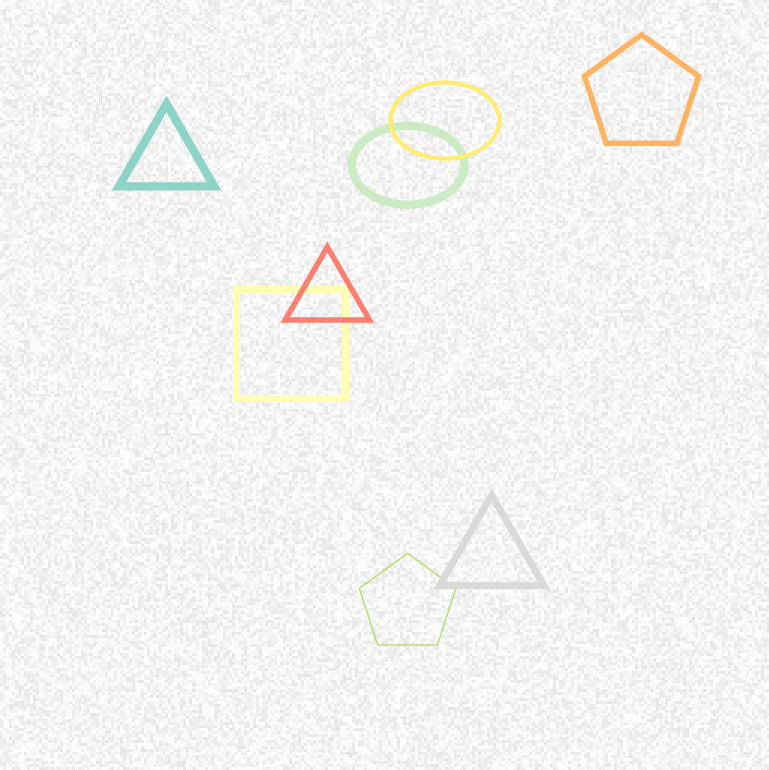[{"shape": "triangle", "thickness": 3, "radius": 0.36, "center": [0.216, 0.794]}, {"shape": "square", "thickness": 2.5, "radius": 0.35, "center": [0.377, 0.553]}, {"shape": "triangle", "thickness": 2, "radius": 0.32, "center": [0.425, 0.616]}, {"shape": "pentagon", "thickness": 2, "radius": 0.39, "center": [0.833, 0.877]}, {"shape": "pentagon", "thickness": 0.5, "radius": 0.33, "center": [0.529, 0.216]}, {"shape": "triangle", "thickness": 2.5, "radius": 0.39, "center": [0.639, 0.279]}, {"shape": "oval", "thickness": 3, "radius": 0.37, "center": [0.53, 0.785]}, {"shape": "oval", "thickness": 1.5, "radius": 0.35, "center": [0.578, 0.843]}]